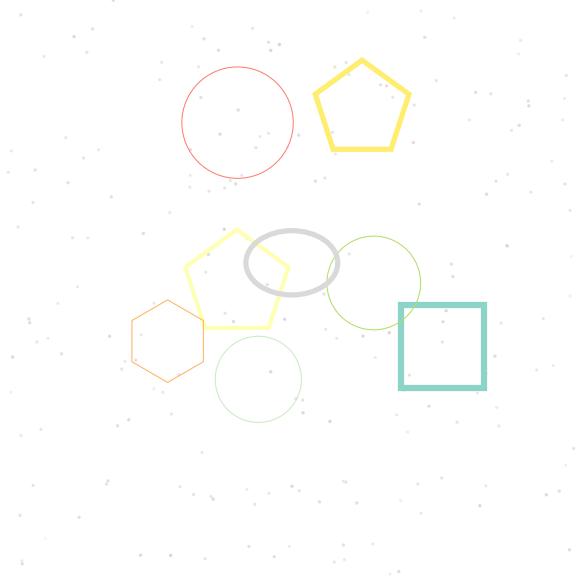[{"shape": "square", "thickness": 3, "radius": 0.36, "center": [0.767, 0.398]}, {"shape": "pentagon", "thickness": 2, "radius": 0.47, "center": [0.41, 0.507]}, {"shape": "circle", "thickness": 0.5, "radius": 0.48, "center": [0.411, 0.787]}, {"shape": "hexagon", "thickness": 0.5, "radius": 0.36, "center": [0.29, 0.408]}, {"shape": "circle", "thickness": 0.5, "radius": 0.41, "center": [0.647, 0.509]}, {"shape": "oval", "thickness": 2.5, "radius": 0.4, "center": [0.505, 0.544]}, {"shape": "circle", "thickness": 0.5, "radius": 0.37, "center": [0.447, 0.342]}, {"shape": "pentagon", "thickness": 2.5, "radius": 0.43, "center": [0.627, 0.81]}]